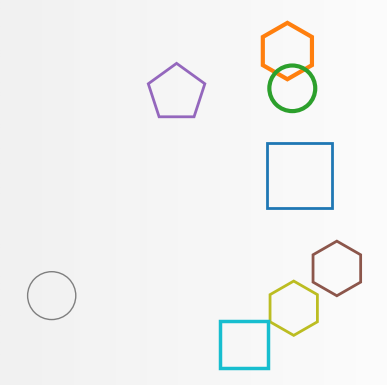[{"shape": "square", "thickness": 2, "radius": 0.42, "center": [0.773, 0.544]}, {"shape": "hexagon", "thickness": 3, "radius": 0.37, "center": [0.742, 0.867]}, {"shape": "circle", "thickness": 3, "radius": 0.3, "center": [0.754, 0.771]}, {"shape": "pentagon", "thickness": 2, "radius": 0.38, "center": [0.456, 0.759]}, {"shape": "hexagon", "thickness": 2, "radius": 0.35, "center": [0.869, 0.303]}, {"shape": "circle", "thickness": 1, "radius": 0.31, "center": [0.133, 0.232]}, {"shape": "hexagon", "thickness": 2, "radius": 0.35, "center": [0.758, 0.199]}, {"shape": "square", "thickness": 2.5, "radius": 0.31, "center": [0.629, 0.105]}]